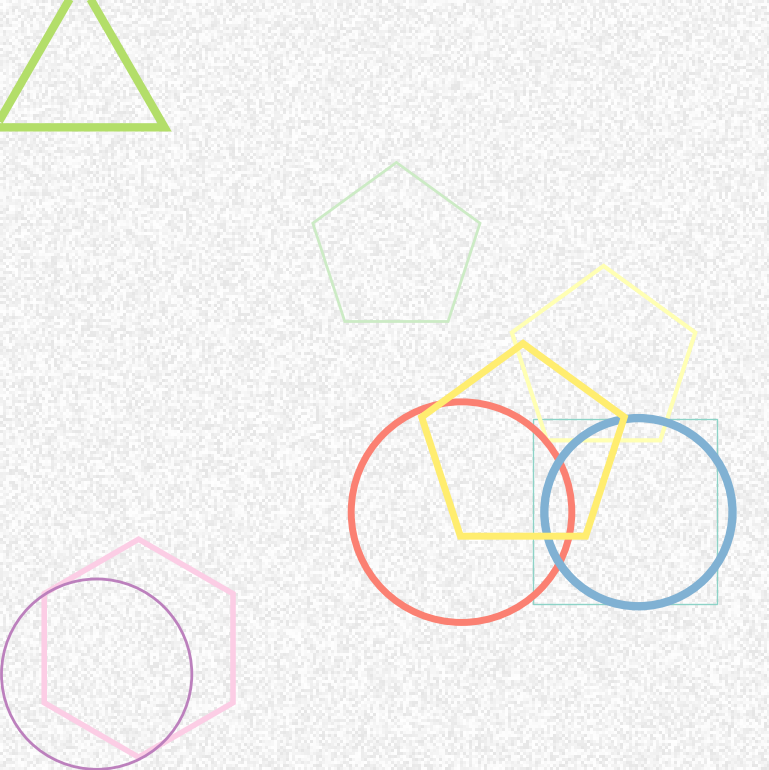[{"shape": "square", "thickness": 0.5, "radius": 0.6, "center": [0.811, 0.336]}, {"shape": "pentagon", "thickness": 1.5, "radius": 0.63, "center": [0.784, 0.529]}, {"shape": "circle", "thickness": 2.5, "radius": 0.72, "center": [0.599, 0.335]}, {"shape": "circle", "thickness": 3, "radius": 0.61, "center": [0.829, 0.335]}, {"shape": "triangle", "thickness": 3, "radius": 0.63, "center": [0.104, 0.898]}, {"shape": "hexagon", "thickness": 2, "radius": 0.71, "center": [0.18, 0.158]}, {"shape": "circle", "thickness": 1, "radius": 0.62, "center": [0.126, 0.124]}, {"shape": "pentagon", "thickness": 1, "radius": 0.57, "center": [0.515, 0.675]}, {"shape": "pentagon", "thickness": 2.5, "radius": 0.69, "center": [0.679, 0.416]}]